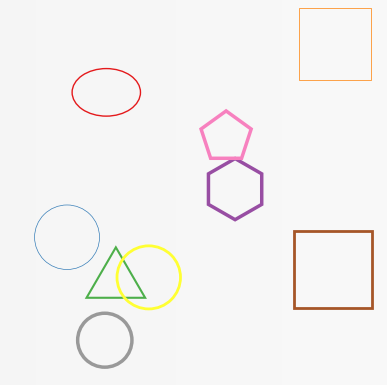[{"shape": "oval", "thickness": 1, "radius": 0.44, "center": [0.274, 0.76]}, {"shape": "circle", "thickness": 0.5, "radius": 0.42, "center": [0.173, 0.384]}, {"shape": "triangle", "thickness": 1.5, "radius": 0.44, "center": [0.299, 0.27]}, {"shape": "hexagon", "thickness": 2.5, "radius": 0.4, "center": [0.607, 0.509]}, {"shape": "square", "thickness": 0.5, "radius": 0.46, "center": [0.864, 0.886]}, {"shape": "circle", "thickness": 2, "radius": 0.41, "center": [0.384, 0.28]}, {"shape": "square", "thickness": 2, "radius": 0.5, "center": [0.859, 0.301]}, {"shape": "pentagon", "thickness": 2.5, "radius": 0.34, "center": [0.584, 0.644]}, {"shape": "circle", "thickness": 2.5, "radius": 0.35, "center": [0.27, 0.116]}]